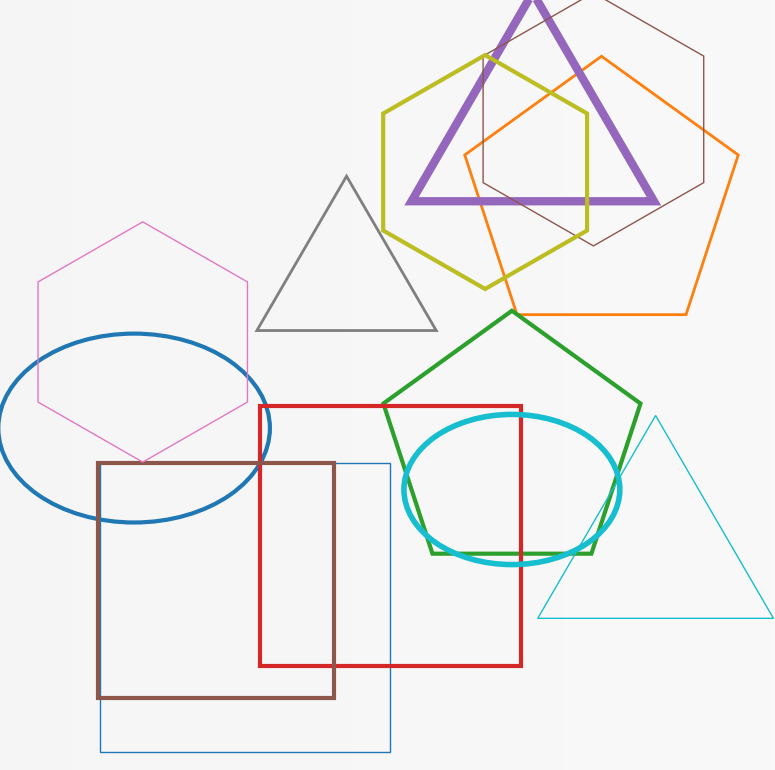[{"shape": "square", "thickness": 0.5, "radius": 0.94, "center": [0.316, 0.211]}, {"shape": "oval", "thickness": 1.5, "radius": 0.88, "center": [0.173, 0.444]}, {"shape": "pentagon", "thickness": 1, "radius": 0.93, "center": [0.776, 0.741]}, {"shape": "pentagon", "thickness": 1.5, "radius": 0.87, "center": [0.661, 0.422]}, {"shape": "square", "thickness": 1.5, "radius": 0.84, "center": [0.504, 0.304]}, {"shape": "triangle", "thickness": 3, "radius": 0.9, "center": [0.687, 0.829]}, {"shape": "square", "thickness": 1.5, "radius": 0.76, "center": [0.279, 0.246]}, {"shape": "hexagon", "thickness": 0.5, "radius": 0.82, "center": [0.766, 0.845]}, {"shape": "hexagon", "thickness": 0.5, "radius": 0.78, "center": [0.184, 0.556]}, {"shape": "triangle", "thickness": 1, "radius": 0.67, "center": [0.447, 0.638]}, {"shape": "hexagon", "thickness": 1.5, "radius": 0.76, "center": [0.626, 0.777]}, {"shape": "oval", "thickness": 2, "radius": 0.7, "center": [0.66, 0.364]}, {"shape": "triangle", "thickness": 0.5, "radius": 0.88, "center": [0.846, 0.285]}]